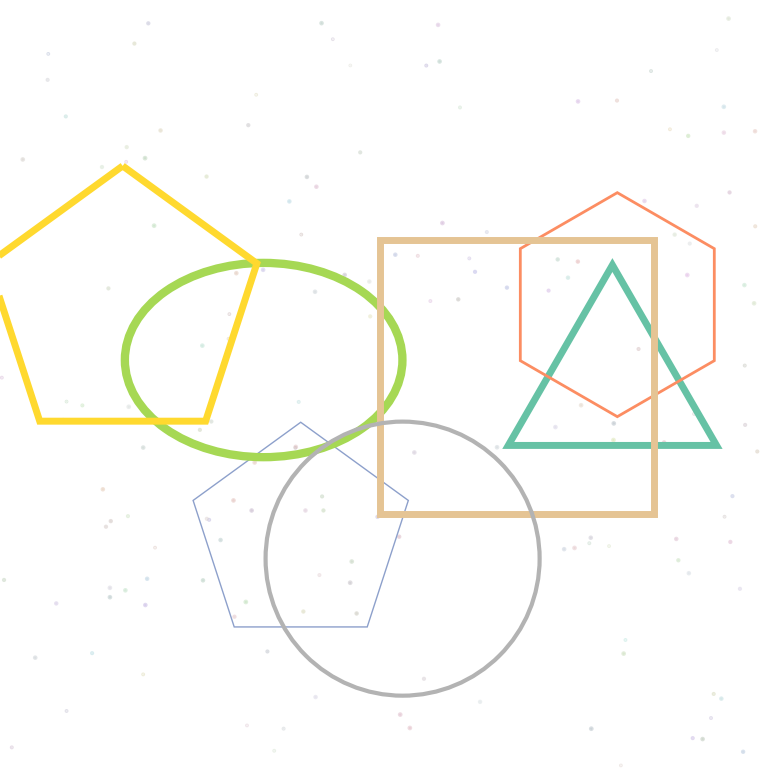[{"shape": "triangle", "thickness": 2.5, "radius": 0.78, "center": [0.795, 0.5]}, {"shape": "hexagon", "thickness": 1, "radius": 0.73, "center": [0.802, 0.604]}, {"shape": "pentagon", "thickness": 0.5, "radius": 0.73, "center": [0.391, 0.305]}, {"shape": "oval", "thickness": 3, "radius": 0.9, "center": [0.342, 0.532]}, {"shape": "pentagon", "thickness": 2.5, "radius": 0.92, "center": [0.159, 0.601]}, {"shape": "square", "thickness": 2.5, "radius": 0.89, "center": [0.671, 0.51]}, {"shape": "circle", "thickness": 1.5, "radius": 0.89, "center": [0.523, 0.274]}]